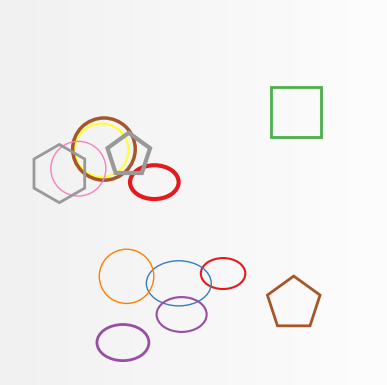[{"shape": "oval", "thickness": 3, "radius": 0.31, "center": [0.398, 0.527]}, {"shape": "oval", "thickness": 1.5, "radius": 0.29, "center": [0.576, 0.289]}, {"shape": "oval", "thickness": 1, "radius": 0.42, "center": [0.461, 0.264]}, {"shape": "square", "thickness": 2, "radius": 0.33, "center": [0.764, 0.71]}, {"shape": "oval", "thickness": 2, "radius": 0.34, "center": [0.317, 0.11]}, {"shape": "oval", "thickness": 1.5, "radius": 0.32, "center": [0.469, 0.183]}, {"shape": "circle", "thickness": 1, "radius": 0.35, "center": [0.327, 0.282]}, {"shape": "circle", "thickness": 1.5, "radius": 0.35, "center": [0.262, 0.61]}, {"shape": "circle", "thickness": 2.5, "radius": 0.4, "center": [0.268, 0.613]}, {"shape": "pentagon", "thickness": 2, "radius": 0.36, "center": [0.758, 0.211]}, {"shape": "circle", "thickness": 1, "radius": 0.36, "center": [0.202, 0.562]}, {"shape": "hexagon", "thickness": 2, "radius": 0.38, "center": [0.153, 0.549]}, {"shape": "pentagon", "thickness": 3, "radius": 0.29, "center": [0.332, 0.597]}]